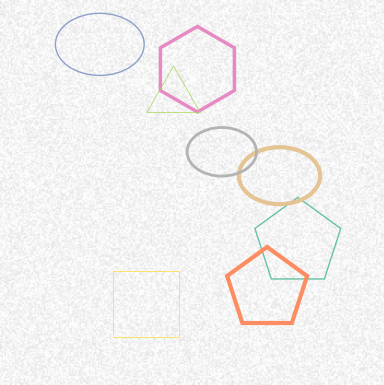[{"shape": "pentagon", "thickness": 1, "radius": 0.59, "center": [0.774, 0.37]}, {"shape": "pentagon", "thickness": 3, "radius": 0.55, "center": [0.694, 0.249]}, {"shape": "oval", "thickness": 1, "radius": 0.58, "center": [0.259, 0.885]}, {"shape": "hexagon", "thickness": 2.5, "radius": 0.55, "center": [0.513, 0.82]}, {"shape": "triangle", "thickness": 0.5, "radius": 0.4, "center": [0.451, 0.748]}, {"shape": "square", "thickness": 0.5, "radius": 0.43, "center": [0.379, 0.211]}, {"shape": "oval", "thickness": 3, "radius": 0.53, "center": [0.726, 0.544]}, {"shape": "oval", "thickness": 2, "radius": 0.45, "center": [0.576, 0.606]}]